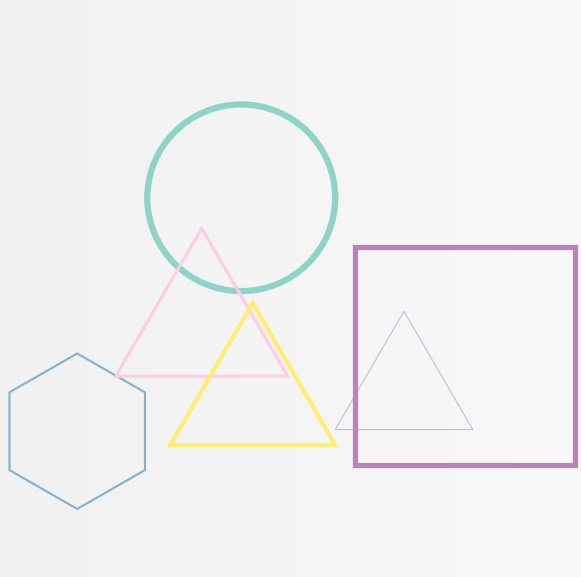[{"shape": "circle", "thickness": 3, "radius": 0.81, "center": [0.415, 0.657]}, {"shape": "triangle", "thickness": 0.5, "radius": 0.68, "center": [0.695, 0.324]}, {"shape": "hexagon", "thickness": 1, "radius": 0.67, "center": [0.133, 0.252]}, {"shape": "triangle", "thickness": 1.5, "radius": 0.85, "center": [0.347, 0.433]}, {"shape": "square", "thickness": 2.5, "radius": 0.95, "center": [0.8, 0.382]}, {"shape": "triangle", "thickness": 2, "radius": 0.82, "center": [0.435, 0.311]}]